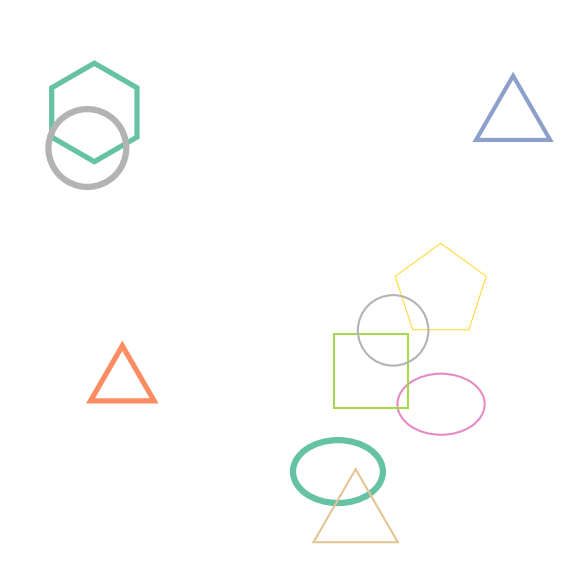[{"shape": "oval", "thickness": 3, "radius": 0.39, "center": [0.585, 0.183]}, {"shape": "hexagon", "thickness": 2.5, "radius": 0.43, "center": [0.163, 0.804]}, {"shape": "triangle", "thickness": 2.5, "radius": 0.32, "center": [0.212, 0.337]}, {"shape": "triangle", "thickness": 2, "radius": 0.37, "center": [0.888, 0.794]}, {"shape": "oval", "thickness": 1, "radius": 0.38, "center": [0.764, 0.299]}, {"shape": "square", "thickness": 1, "radius": 0.32, "center": [0.643, 0.356]}, {"shape": "pentagon", "thickness": 0.5, "radius": 0.41, "center": [0.763, 0.495]}, {"shape": "triangle", "thickness": 1, "radius": 0.42, "center": [0.616, 0.102]}, {"shape": "circle", "thickness": 3, "radius": 0.34, "center": [0.151, 0.743]}, {"shape": "circle", "thickness": 1, "radius": 0.31, "center": [0.681, 0.427]}]